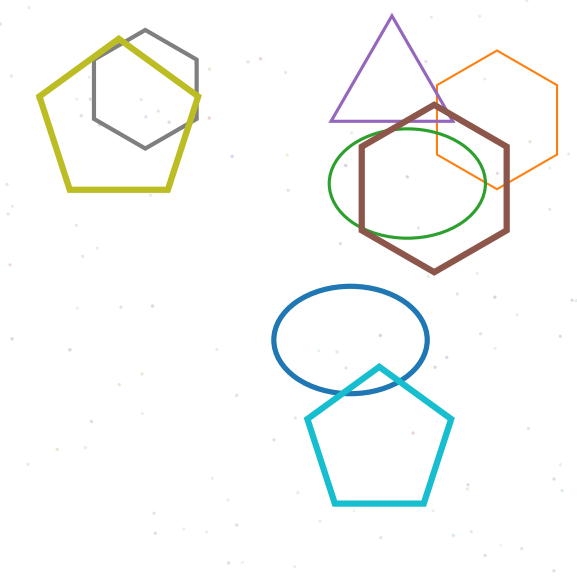[{"shape": "oval", "thickness": 2.5, "radius": 0.66, "center": [0.607, 0.41]}, {"shape": "hexagon", "thickness": 1, "radius": 0.6, "center": [0.861, 0.792]}, {"shape": "oval", "thickness": 1.5, "radius": 0.68, "center": [0.705, 0.681]}, {"shape": "triangle", "thickness": 1.5, "radius": 0.61, "center": [0.679, 0.85]}, {"shape": "hexagon", "thickness": 3, "radius": 0.72, "center": [0.752, 0.673]}, {"shape": "hexagon", "thickness": 2, "radius": 0.51, "center": [0.252, 0.845]}, {"shape": "pentagon", "thickness": 3, "radius": 0.72, "center": [0.206, 0.787]}, {"shape": "pentagon", "thickness": 3, "radius": 0.65, "center": [0.657, 0.233]}]